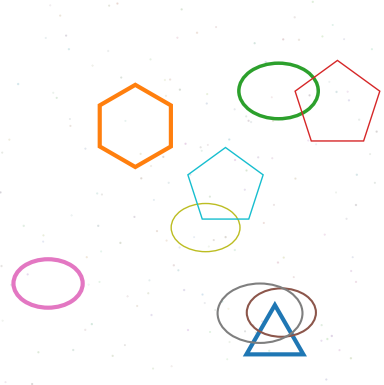[{"shape": "triangle", "thickness": 3, "radius": 0.43, "center": [0.714, 0.122]}, {"shape": "hexagon", "thickness": 3, "radius": 0.53, "center": [0.351, 0.673]}, {"shape": "oval", "thickness": 2.5, "radius": 0.52, "center": [0.724, 0.764]}, {"shape": "pentagon", "thickness": 1, "radius": 0.58, "center": [0.876, 0.727]}, {"shape": "oval", "thickness": 1.5, "radius": 0.45, "center": [0.731, 0.188]}, {"shape": "oval", "thickness": 3, "radius": 0.45, "center": [0.125, 0.264]}, {"shape": "oval", "thickness": 1.5, "radius": 0.55, "center": [0.675, 0.186]}, {"shape": "oval", "thickness": 1, "radius": 0.45, "center": [0.534, 0.409]}, {"shape": "pentagon", "thickness": 1, "radius": 0.51, "center": [0.586, 0.514]}]